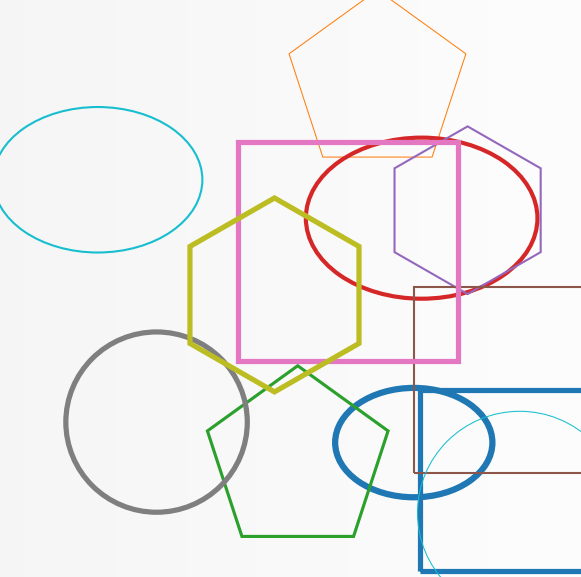[{"shape": "square", "thickness": 2.5, "radius": 0.78, "center": [0.879, 0.166]}, {"shape": "oval", "thickness": 3, "radius": 0.68, "center": [0.712, 0.233]}, {"shape": "pentagon", "thickness": 0.5, "radius": 0.8, "center": [0.649, 0.857]}, {"shape": "pentagon", "thickness": 1.5, "radius": 0.82, "center": [0.512, 0.202]}, {"shape": "oval", "thickness": 2, "radius": 1.0, "center": [0.725, 0.621]}, {"shape": "hexagon", "thickness": 1, "radius": 0.73, "center": [0.804, 0.635]}, {"shape": "square", "thickness": 1, "radius": 0.8, "center": [0.873, 0.341]}, {"shape": "square", "thickness": 2.5, "radius": 0.95, "center": [0.599, 0.563]}, {"shape": "circle", "thickness": 2.5, "radius": 0.78, "center": [0.269, 0.268]}, {"shape": "hexagon", "thickness": 2.5, "radius": 0.84, "center": [0.472, 0.488]}, {"shape": "circle", "thickness": 0.5, "radius": 0.88, "center": [0.894, 0.111]}, {"shape": "oval", "thickness": 1, "radius": 0.9, "center": [0.168, 0.688]}]